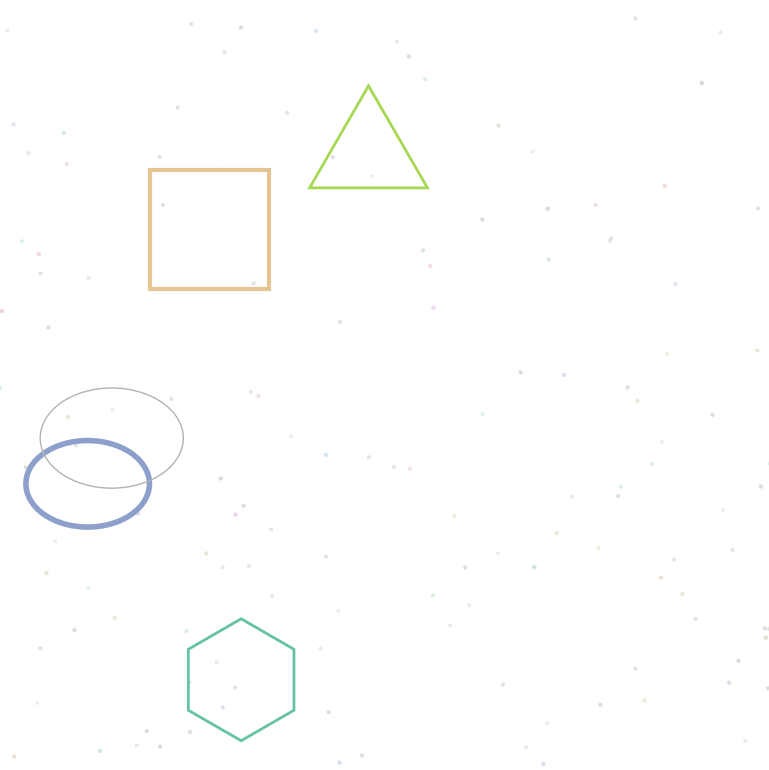[{"shape": "hexagon", "thickness": 1, "radius": 0.4, "center": [0.313, 0.117]}, {"shape": "oval", "thickness": 2, "radius": 0.4, "center": [0.114, 0.372]}, {"shape": "triangle", "thickness": 1, "radius": 0.44, "center": [0.479, 0.8]}, {"shape": "square", "thickness": 1.5, "radius": 0.39, "center": [0.272, 0.702]}, {"shape": "oval", "thickness": 0.5, "radius": 0.46, "center": [0.145, 0.431]}]